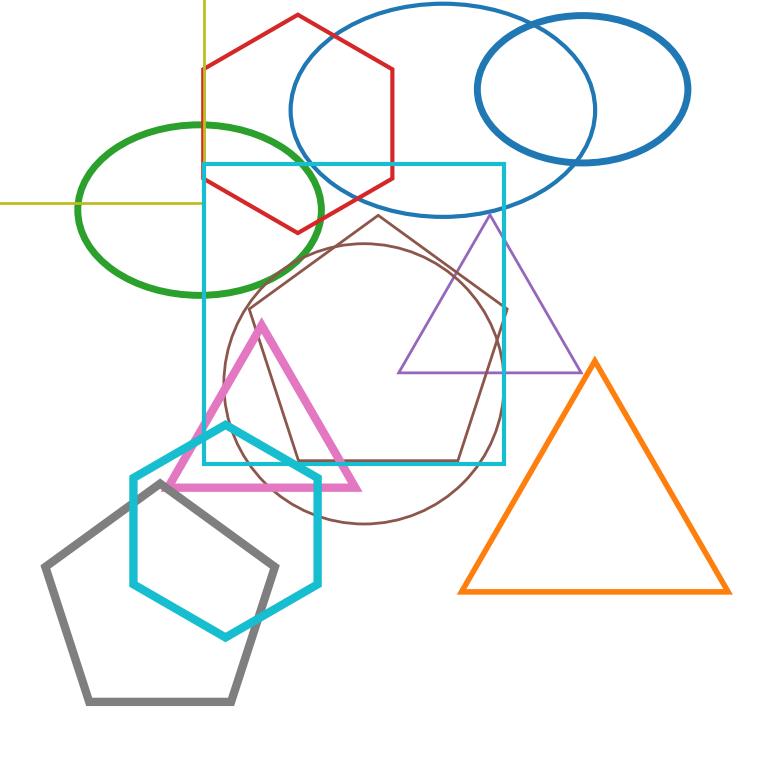[{"shape": "oval", "thickness": 2.5, "radius": 0.68, "center": [0.757, 0.884]}, {"shape": "oval", "thickness": 1.5, "radius": 0.99, "center": [0.575, 0.857]}, {"shape": "triangle", "thickness": 2, "radius": 1.0, "center": [0.773, 0.331]}, {"shape": "oval", "thickness": 2.5, "radius": 0.79, "center": [0.259, 0.727]}, {"shape": "hexagon", "thickness": 1.5, "radius": 0.71, "center": [0.387, 0.839]}, {"shape": "triangle", "thickness": 1, "radius": 0.68, "center": [0.636, 0.584]}, {"shape": "pentagon", "thickness": 1, "radius": 0.88, "center": [0.491, 0.544]}, {"shape": "circle", "thickness": 1, "radius": 0.91, "center": [0.473, 0.502]}, {"shape": "triangle", "thickness": 3, "radius": 0.7, "center": [0.34, 0.437]}, {"shape": "pentagon", "thickness": 3, "radius": 0.78, "center": [0.208, 0.215]}, {"shape": "square", "thickness": 1, "radius": 0.71, "center": [0.124, 0.877]}, {"shape": "square", "thickness": 1.5, "radius": 0.97, "center": [0.46, 0.592]}, {"shape": "hexagon", "thickness": 3, "radius": 0.69, "center": [0.293, 0.31]}]